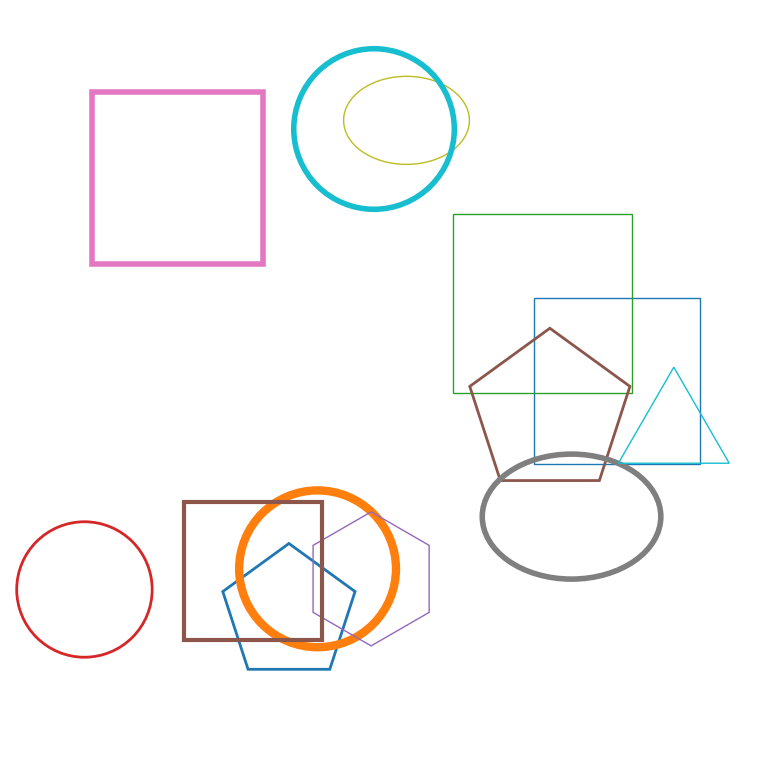[{"shape": "pentagon", "thickness": 1, "radius": 0.45, "center": [0.375, 0.204]}, {"shape": "square", "thickness": 0.5, "radius": 0.54, "center": [0.801, 0.506]}, {"shape": "circle", "thickness": 3, "radius": 0.51, "center": [0.412, 0.261]}, {"shape": "square", "thickness": 0.5, "radius": 0.58, "center": [0.704, 0.606]}, {"shape": "circle", "thickness": 1, "radius": 0.44, "center": [0.11, 0.234]}, {"shape": "hexagon", "thickness": 0.5, "radius": 0.44, "center": [0.482, 0.248]}, {"shape": "square", "thickness": 1.5, "radius": 0.45, "center": [0.329, 0.259]}, {"shape": "pentagon", "thickness": 1, "radius": 0.55, "center": [0.714, 0.464]}, {"shape": "square", "thickness": 2, "radius": 0.56, "center": [0.23, 0.769]}, {"shape": "oval", "thickness": 2, "radius": 0.58, "center": [0.742, 0.329]}, {"shape": "oval", "thickness": 0.5, "radius": 0.41, "center": [0.528, 0.844]}, {"shape": "circle", "thickness": 2, "radius": 0.52, "center": [0.486, 0.832]}, {"shape": "triangle", "thickness": 0.5, "radius": 0.42, "center": [0.875, 0.44]}]